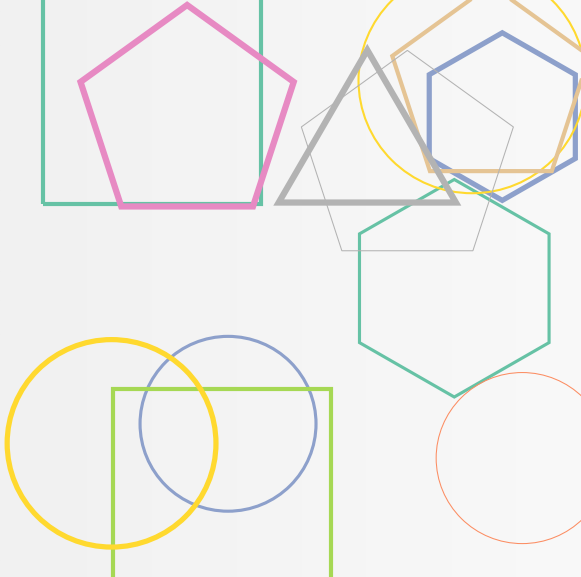[{"shape": "square", "thickness": 2, "radius": 0.94, "center": [0.262, 0.834]}, {"shape": "hexagon", "thickness": 1.5, "radius": 0.94, "center": [0.782, 0.5]}, {"shape": "circle", "thickness": 0.5, "radius": 0.74, "center": [0.898, 0.206]}, {"shape": "circle", "thickness": 1.5, "radius": 0.76, "center": [0.392, 0.265]}, {"shape": "hexagon", "thickness": 2.5, "radius": 0.73, "center": [0.864, 0.797]}, {"shape": "pentagon", "thickness": 3, "radius": 0.96, "center": [0.322, 0.798]}, {"shape": "square", "thickness": 2, "radius": 0.94, "center": [0.382, 0.138]}, {"shape": "circle", "thickness": 2.5, "radius": 0.9, "center": [0.192, 0.231]}, {"shape": "circle", "thickness": 1, "radius": 0.98, "center": [0.812, 0.86]}, {"shape": "pentagon", "thickness": 2, "radius": 0.89, "center": [0.844, 0.847]}, {"shape": "triangle", "thickness": 3, "radius": 0.88, "center": [0.632, 0.736]}, {"shape": "pentagon", "thickness": 0.5, "radius": 0.96, "center": [0.701, 0.72]}]